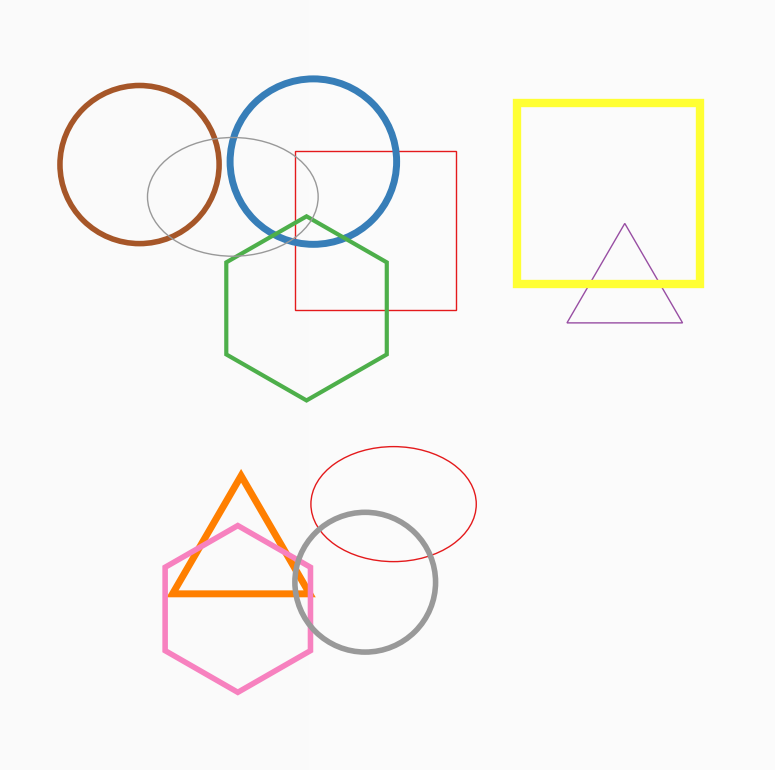[{"shape": "square", "thickness": 0.5, "radius": 0.52, "center": [0.484, 0.7]}, {"shape": "oval", "thickness": 0.5, "radius": 0.53, "center": [0.508, 0.345]}, {"shape": "circle", "thickness": 2.5, "radius": 0.54, "center": [0.404, 0.79]}, {"shape": "hexagon", "thickness": 1.5, "radius": 0.6, "center": [0.396, 0.6]}, {"shape": "triangle", "thickness": 0.5, "radius": 0.43, "center": [0.806, 0.624]}, {"shape": "triangle", "thickness": 2.5, "radius": 0.51, "center": [0.311, 0.28]}, {"shape": "square", "thickness": 3, "radius": 0.59, "center": [0.786, 0.749]}, {"shape": "circle", "thickness": 2, "radius": 0.51, "center": [0.18, 0.786]}, {"shape": "hexagon", "thickness": 2, "radius": 0.54, "center": [0.307, 0.209]}, {"shape": "circle", "thickness": 2, "radius": 0.45, "center": [0.471, 0.244]}, {"shape": "oval", "thickness": 0.5, "radius": 0.55, "center": [0.3, 0.744]}]